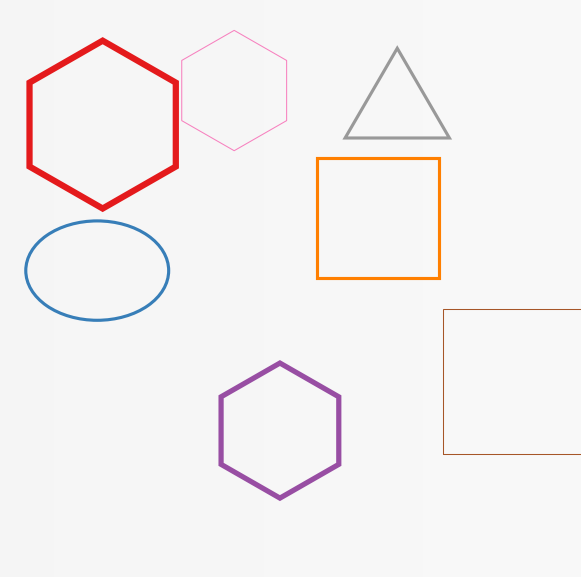[{"shape": "hexagon", "thickness": 3, "radius": 0.73, "center": [0.177, 0.783]}, {"shape": "oval", "thickness": 1.5, "radius": 0.61, "center": [0.167, 0.531]}, {"shape": "hexagon", "thickness": 2.5, "radius": 0.58, "center": [0.482, 0.254]}, {"shape": "square", "thickness": 1.5, "radius": 0.52, "center": [0.65, 0.622]}, {"shape": "square", "thickness": 0.5, "radius": 0.62, "center": [0.886, 0.339]}, {"shape": "hexagon", "thickness": 0.5, "radius": 0.52, "center": [0.403, 0.842]}, {"shape": "triangle", "thickness": 1.5, "radius": 0.52, "center": [0.683, 0.812]}]